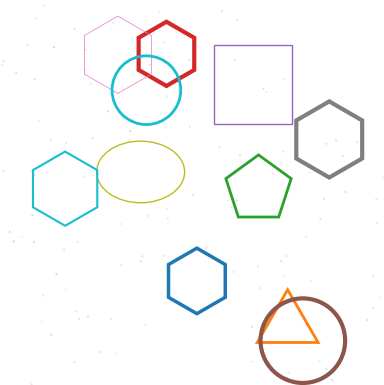[{"shape": "hexagon", "thickness": 2.5, "radius": 0.43, "center": [0.511, 0.27]}, {"shape": "triangle", "thickness": 2, "radius": 0.46, "center": [0.747, 0.156]}, {"shape": "pentagon", "thickness": 2, "radius": 0.45, "center": [0.672, 0.508]}, {"shape": "hexagon", "thickness": 3, "radius": 0.42, "center": [0.432, 0.86]}, {"shape": "square", "thickness": 1, "radius": 0.51, "center": [0.657, 0.78]}, {"shape": "circle", "thickness": 3, "radius": 0.55, "center": [0.787, 0.115]}, {"shape": "hexagon", "thickness": 0.5, "radius": 0.5, "center": [0.306, 0.858]}, {"shape": "hexagon", "thickness": 3, "radius": 0.49, "center": [0.855, 0.638]}, {"shape": "oval", "thickness": 1, "radius": 0.57, "center": [0.365, 0.553]}, {"shape": "circle", "thickness": 2, "radius": 0.45, "center": [0.38, 0.766]}, {"shape": "hexagon", "thickness": 1.5, "radius": 0.48, "center": [0.169, 0.51]}]